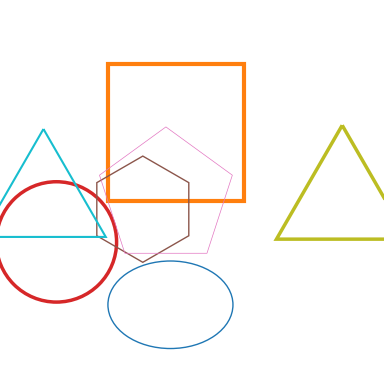[{"shape": "oval", "thickness": 1, "radius": 0.81, "center": [0.443, 0.208]}, {"shape": "square", "thickness": 3, "radius": 0.89, "center": [0.457, 0.655]}, {"shape": "circle", "thickness": 2.5, "radius": 0.78, "center": [0.147, 0.372]}, {"shape": "hexagon", "thickness": 1, "radius": 0.69, "center": [0.371, 0.457]}, {"shape": "pentagon", "thickness": 0.5, "radius": 0.91, "center": [0.431, 0.489]}, {"shape": "triangle", "thickness": 2.5, "radius": 0.99, "center": [0.889, 0.477]}, {"shape": "triangle", "thickness": 1.5, "radius": 0.93, "center": [0.113, 0.478]}]